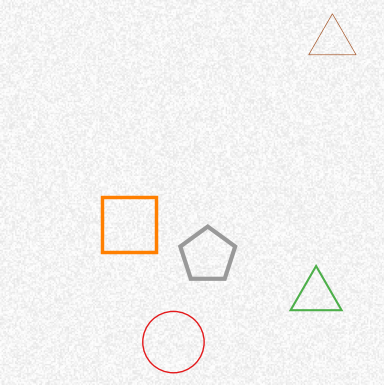[{"shape": "circle", "thickness": 1, "radius": 0.4, "center": [0.451, 0.111]}, {"shape": "triangle", "thickness": 1.5, "radius": 0.38, "center": [0.821, 0.233]}, {"shape": "square", "thickness": 2.5, "radius": 0.35, "center": [0.335, 0.418]}, {"shape": "triangle", "thickness": 0.5, "radius": 0.36, "center": [0.863, 0.893]}, {"shape": "pentagon", "thickness": 3, "radius": 0.37, "center": [0.54, 0.337]}]